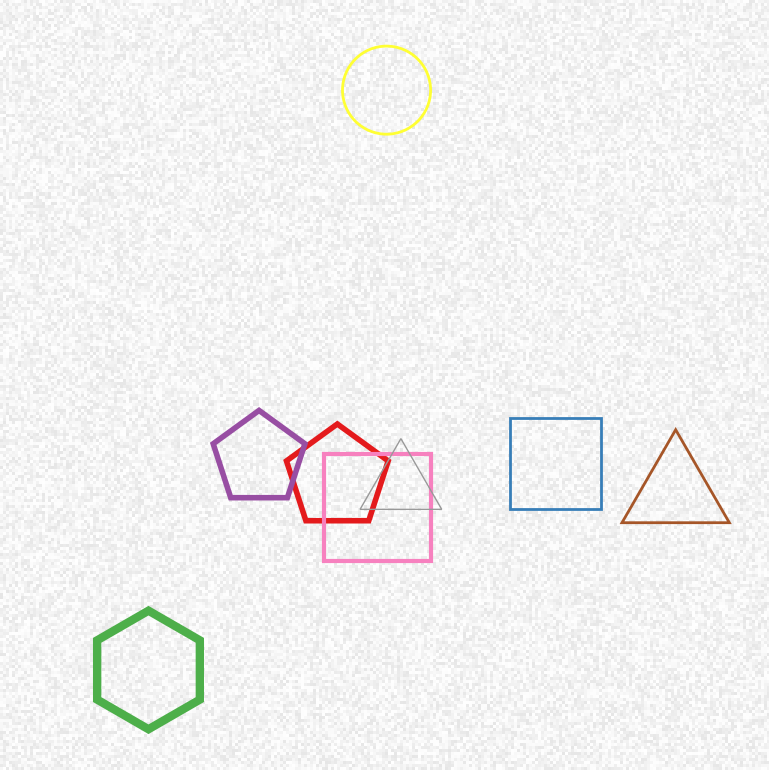[{"shape": "pentagon", "thickness": 2, "radius": 0.35, "center": [0.438, 0.38]}, {"shape": "square", "thickness": 1, "radius": 0.3, "center": [0.722, 0.398]}, {"shape": "hexagon", "thickness": 3, "radius": 0.38, "center": [0.193, 0.13]}, {"shape": "pentagon", "thickness": 2, "radius": 0.31, "center": [0.336, 0.404]}, {"shape": "circle", "thickness": 1, "radius": 0.29, "center": [0.502, 0.883]}, {"shape": "triangle", "thickness": 1, "radius": 0.4, "center": [0.878, 0.361]}, {"shape": "square", "thickness": 1.5, "radius": 0.35, "center": [0.49, 0.341]}, {"shape": "triangle", "thickness": 0.5, "radius": 0.31, "center": [0.521, 0.369]}]